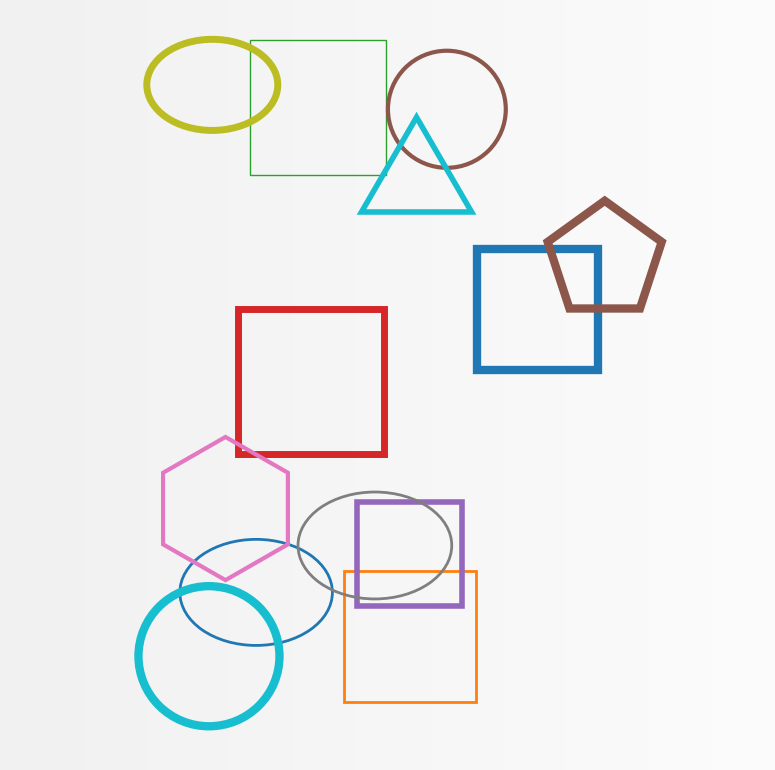[{"shape": "oval", "thickness": 1, "radius": 0.49, "center": [0.33, 0.231]}, {"shape": "square", "thickness": 3, "radius": 0.39, "center": [0.693, 0.598]}, {"shape": "square", "thickness": 1, "radius": 0.43, "center": [0.529, 0.174]}, {"shape": "square", "thickness": 0.5, "radius": 0.44, "center": [0.411, 0.861]}, {"shape": "square", "thickness": 2.5, "radius": 0.47, "center": [0.402, 0.504]}, {"shape": "square", "thickness": 2, "radius": 0.34, "center": [0.529, 0.28]}, {"shape": "pentagon", "thickness": 3, "radius": 0.39, "center": [0.78, 0.662]}, {"shape": "circle", "thickness": 1.5, "radius": 0.38, "center": [0.577, 0.858]}, {"shape": "hexagon", "thickness": 1.5, "radius": 0.46, "center": [0.291, 0.34]}, {"shape": "oval", "thickness": 1, "radius": 0.5, "center": [0.484, 0.292]}, {"shape": "oval", "thickness": 2.5, "radius": 0.42, "center": [0.274, 0.89]}, {"shape": "triangle", "thickness": 2, "radius": 0.41, "center": [0.537, 0.766]}, {"shape": "circle", "thickness": 3, "radius": 0.45, "center": [0.27, 0.148]}]